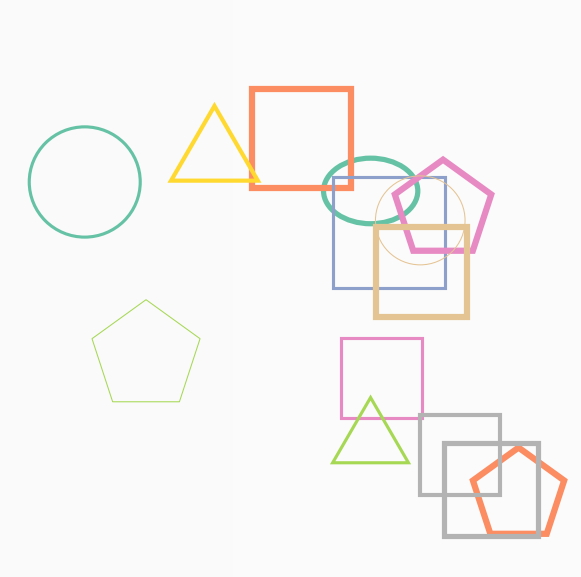[{"shape": "oval", "thickness": 2.5, "radius": 0.41, "center": [0.638, 0.668]}, {"shape": "circle", "thickness": 1.5, "radius": 0.48, "center": [0.146, 0.684]}, {"shape": "square", "thickness": 3, "radius": 0.43, "center": [0.519, 0.759]}, {"shape": "pentagon", "thickness": 3, "radius": 0.41, "center": [0.892, 0.142]}, {"shape": "square", "thickness": 1.5, "radius": 0.48, "center": [0.669, 0.596]}, {"shape": "square", "thickness": 1.5, "radius": 0.34, "center": [0.656, 0.345]}, {"shape": "pentagon", "thickness": 3, "radius": 0.44, "center": [0.762, 0.635]}, {"shape": "pentagon", "thickness": 0.5, "radius": 0.49, "center": [0.251, 0.382]}, {"shape": "triangle", "thickness": 1.5, "radius": 0.38, "center": [0.638, 0.235]}, {"shape": "triangle", "thickness": 2, "radius": 0.43, "center": [0.369, 0.729]}, {"shape": "square", "thickness": 3, "radius": 0.39, "center": [0.725, 0.528]}, {"shape": "circle", "thickness": 0.5, "radius": 0.39, "center": [0.723, 0.618]}, {"shape": "square", "thickness": 2, "radius": 0.35, "center": [0.792, 0.211]}, {"shape": "square", "thickness": 2.5, "radius": 0.41, "center": [0.845, 0.151]}]